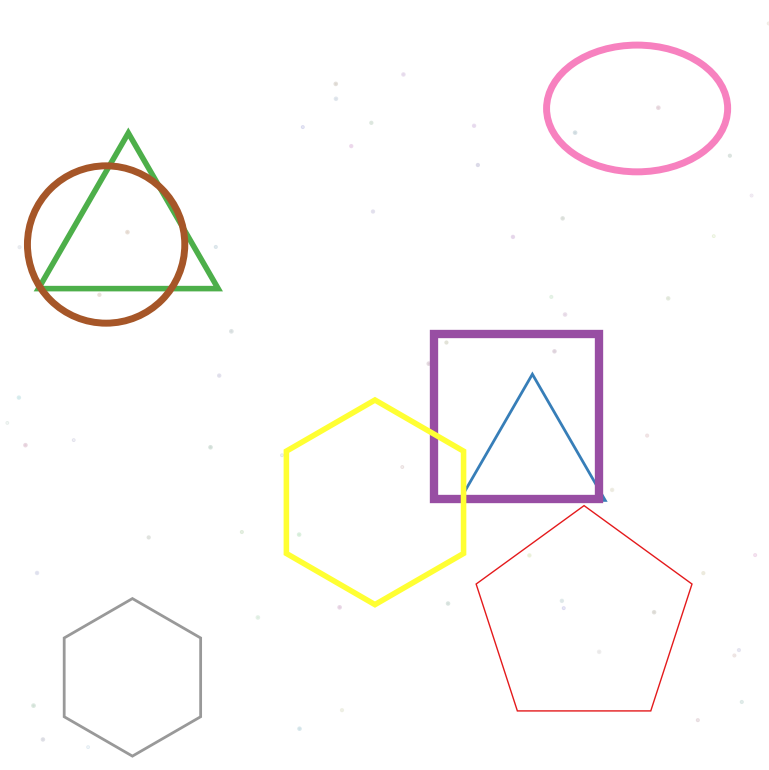[{"shape": "pentagon", "thickness": 0.5, "radius": 0.74, "center": [0.759, 0.196]}, {"shape": "triangle", "thickness": 1, "radius": 0.55, "center": [0.691, 0.405]}, {"shape": "triangle", "thickness": 2, "radius": 0.67, "center": [0.167, 0.693]}, {"shape": "square", "thickness": 3, "radius": 0.54, "center": [0.671, 0.459]}, {"shape": "hexagon", "thickness": 2, "radius": 0.66, "center": [0.487, 0.348]}, {"shape": "circle", "thickness": 2.5, "radius": 0.51, "center": [0.138, 0.682]}, {"shape": "oval", "thickness": 2.5, "radius": 0.59, "center": [0.827, 0.859]}, {"shape": "hexagon", "thickness": 1, "radius": 0.51, "center": [0.172, 0.12]}]